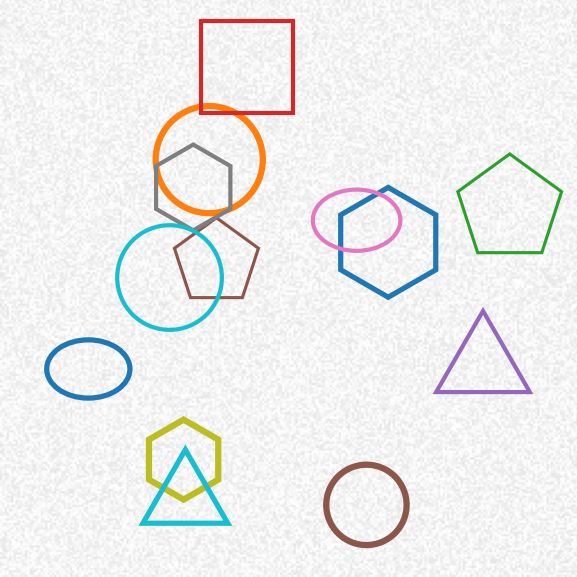[{"shape": "oval", "thickness": 2.5, "radius": 0.36, "center": [0.153, 0.36]}, {"shape": "hexagon", "thickness": 2.5, "radius": 0.48, "center": [0.672, 0.58]}, {"shape": "circle", "thickness": 3, "radius": 0.46, "center": [0.362, 0.723]}, {"shape": "pentagon", "thickness": 1.5, "radius": 0.47, "center": [0.883, 0.638]}, {"shape": "square", "thickness": 2, "radius": 0.4, "center": [0.428, 0.883]}, {"shape": "triangle", "thickness": 2, "radius": 0.47, "center": [0.836, 0.367]}, {"shape": "pentagon", "thickness": 1.5, "radius": 0.38, "center": [0.375, 0.546]}, {"shape": "circle", "thickness": 3, "radius": 0.35, "center": [0.635, 0.125]}, {"shape": "oval", "thickness": 2, "radius": 0.38, "center": [0.617, 0.618]}, {"shape": "hexagon", "thickness": 2, "radius": 0.37, "center": [0.335, 0.675]}, {"shape": "hexagon", "thickness": 3, "radius": 0.35, "center": [0.318, 0.203]}, {"shape": "circle", "thickness": 2, "radius": 0.45, "center": [0.294, 0.519]}, {"shape": "triangle", "thickness": 2.5, "radius": 0.42, "center": [0.321, 0.136]}]